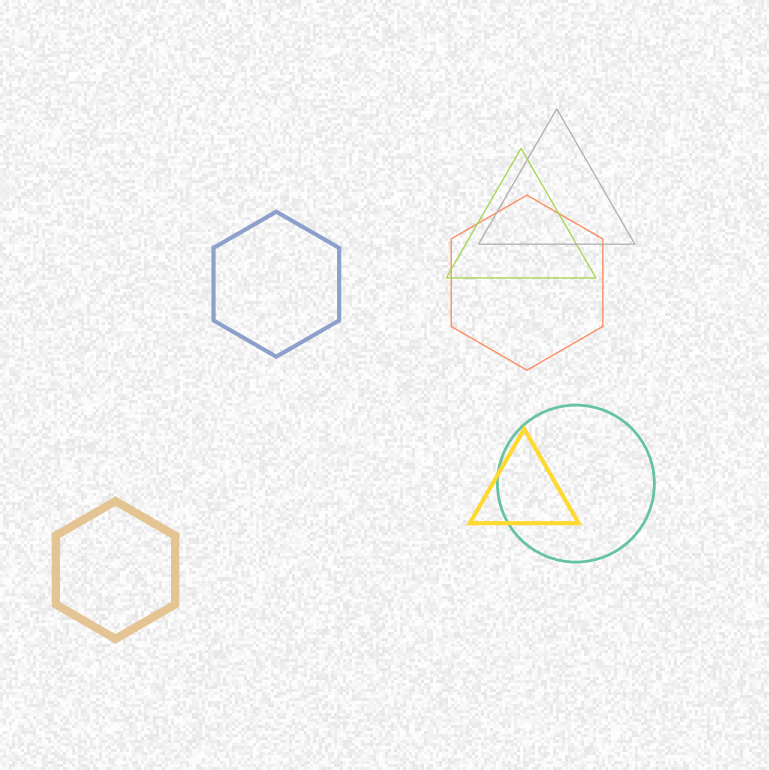[{"shape": "circle", "thickness": 1, "radius": 0.51, "center": [0.748, 0.372]}, {"shape": "hexagon", "thickness": 0.5, "radius": 0.57, "center": [0.684, 0.633]}, {"shape": "hexagon", "thickness": 1.5, "radius": 0.47, "center": [0.359, 0.631]}, {"shape": "triangle", "thickness": 0.5, "radius": 0.56, "center": [0.677, 0.695]}, {"shape": "triangle", "thickness": 1.5, "radius": 0.41, "center": [0.681, 0.361]}, {"shape": "hexagon", "thickness": 3, "radius": 0.45, "center": [0.15, 0.26]}, {"shape": "triangle", "thickness": 0.5, "radius": 0.59, "center": [0.723, 0.741]}]